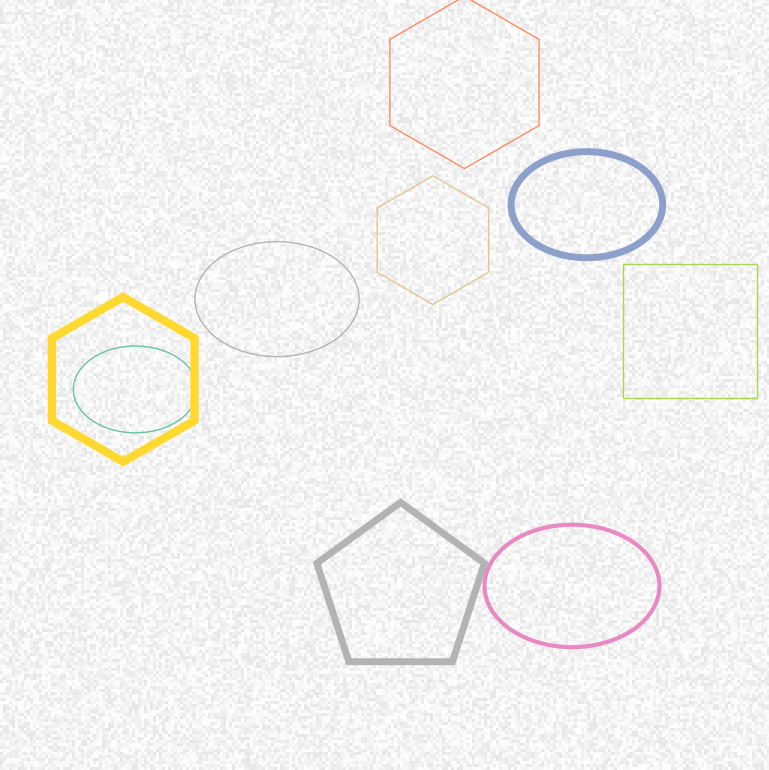[{"shape": "oval", "thickness": 0.5, "radius": 0.4, "center": [0.176, 0.494]}, {"shape": "hexagon", "thickness": 0.5, "radius": 0.56, "center": [0.603, 0.893]}, {"shape": "oval", "thickness": 2.5, "radius": 0.49, "center": [0.762, 0.734]}, {"shape": "oval", "thickness": 1.5, "radius": 0.57, "center": [0.743, 0.239]}, {"shape": "square", "thickness": 0.5, "radius": 0.43, "center": [0.896, 0.57]}, {"shape": "hexagon", "thickness": 3, "radius": 0.53, "center": [0.16, 0.507]}, {"shape": "hexagon", "thickness": 0.5, "radius": 0.42, "center": [0.562, 0.688]}, {"shape": "pentagon", "thickness": 2.5, "radius": 0.57, "center": [0.52, 0.233]}, {"shape": "oval", "thickness": 0.5, "radius": 0.53, "center": [0.36, 0.612]}]